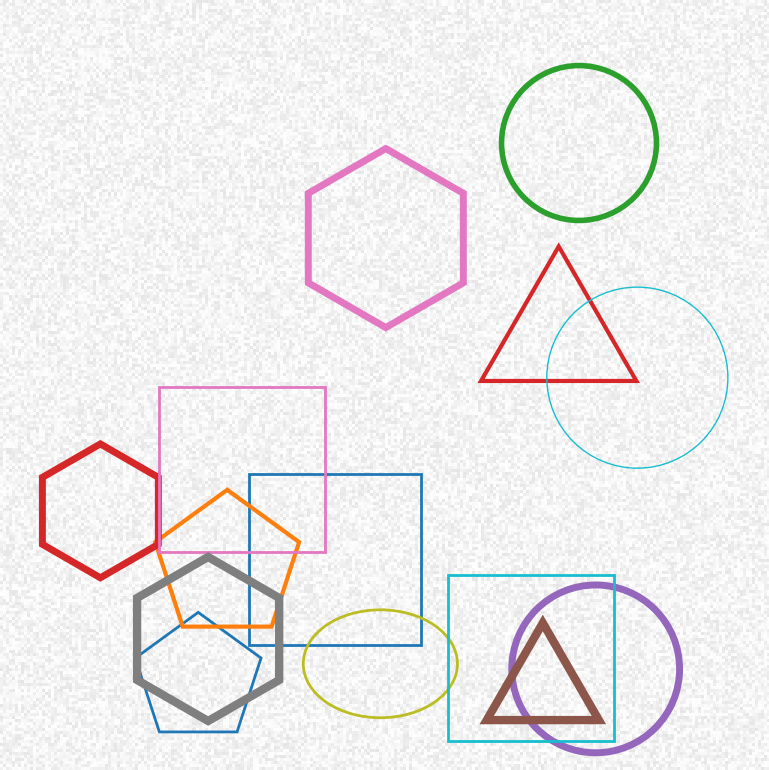[{"shape": "square", "thickness": 1, "radius": 0.56, "center": [0.435, 0.273]}, {"shape": "pentagon", "thickness": 1, "radius": 0.43, "center": [0.257, 0.119]}, {"shape": "pentagon", "thickness": 1.5, "radius": 0.49, "center": [0.295, 0.266]}, {"shape": "circle", "thickness": 2, "radius": 0.5, "center": [0.752, 0.814]}, {"shape": "hexagon", "thickness": 2.5, "radius": 0.43, "center": [0.13, 0.337]}, {"shape": "triangle", "thickness": 1.5, "radius": 0.58, "center": [0.726, 0.563]}, {"shape": "circle", "thickness": 2.5, "radius": 0.54, "center": [0.774, 0.131]}, {"shape": "triangle", "thickness": 3, "radius": 0.42, "center": [0.705, 0.107]}, {"shape": "square", "thickness": 1, "radius": 0.54, "center": [0.314, 0.39]}, {"shape": "hexagon", "thickness": 2.5, "radius": 0.58, "center": [0.501, 0.691]}, {"shape": "hexagon", "thickness": 3, "radius": 0.53, "center": [0.27, 0.17]}, {"shape": "oval", "thickness": 1, "radius": 0.5, "center": [0.494, 0.138]}, {"shape": "square", "thickness": 1, "radius": 0.54, "center": [0.69, 0.145]}, {"shape": "circle", "thickness": 0.5, "radius": 0.59, "center": [0.828, 0.51]}]